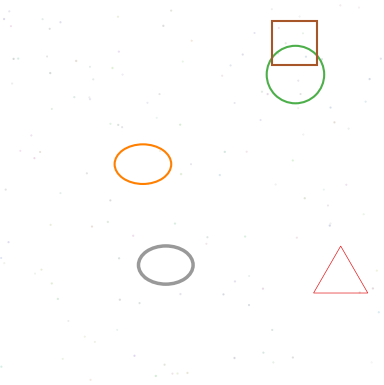[{"shape": "triangle", "thickness": 0.5, "radius": 0.41, "center": [0.885, 0.28]}, {"shape": "circle", "thickness": 1.5, "radius": 0.37, "center": [0.767, 0.806]}, {"shape": "oval", "thickness": 1.5, "radius": 0.37, "center": [0.371, 0.574]}, {"shape": "square", "thickness": 1.5, "radius": 0.29, "center": [0.765, 0.887]}, {"shape": "oval", "thickness": 2.5, "radius": 0.35, "center": [0.431, 0.312]}]